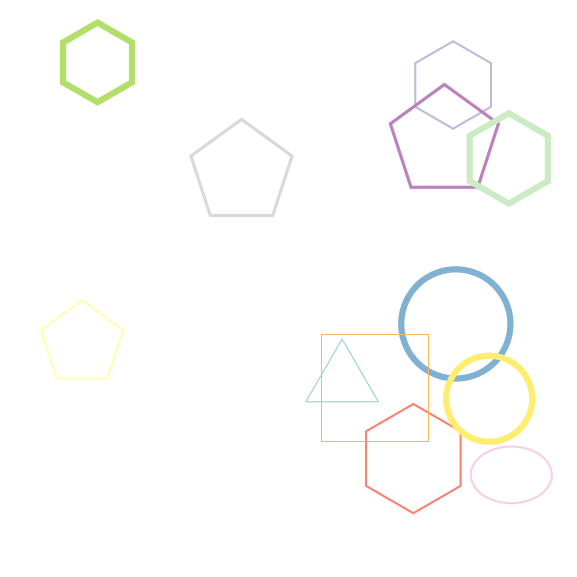[{"shape": "triangle", "thickness": 0.5, "radius": 0.36, "center": [0.592, 0.34]}, {"shape": "pentagon", "thickness": 1, "radius": 0.37, "center": [0.142, 0.404]}, {"shape": "hexagon", "thickness": 1, "radius": 0.38, "center": [0.785, 0.852]}, {"shape": "hexagon", "thickness": 1, "radius": 0.47, "center": [0.716, 0.205]}, {"shape": "circle", "thickness": 3, "radius": 0.47, "center": [0.789, 0.438]}, {"shape": "square", "thickness": 0.5, "radius": 0.46, "center": [0.649, 0.329]}, {"shape": "hexagon", "thickness": 3, "radius": 0.34, "center": [0.169, 0.891]}, {"shape": "oval", "thickness": 1, "radius": 0.35, "center": [0.885, 0.177]}, {"shape": "pentagon", "thickness": 1.5, "radius": 0.46, "center": [0.418, 0.7]}, {"shape": "pentagon", "thickness": 1.5, "radius": 0.49, "center": [0.769, 0.754]}, {"shape": "hexagon", "thickness": 3, "radius": 0.39, "center": [0.881, 0.725]}, {"shape": "circle", "thickness": 3, "radius": 0.37, "center": [0.847, 0.309]}]